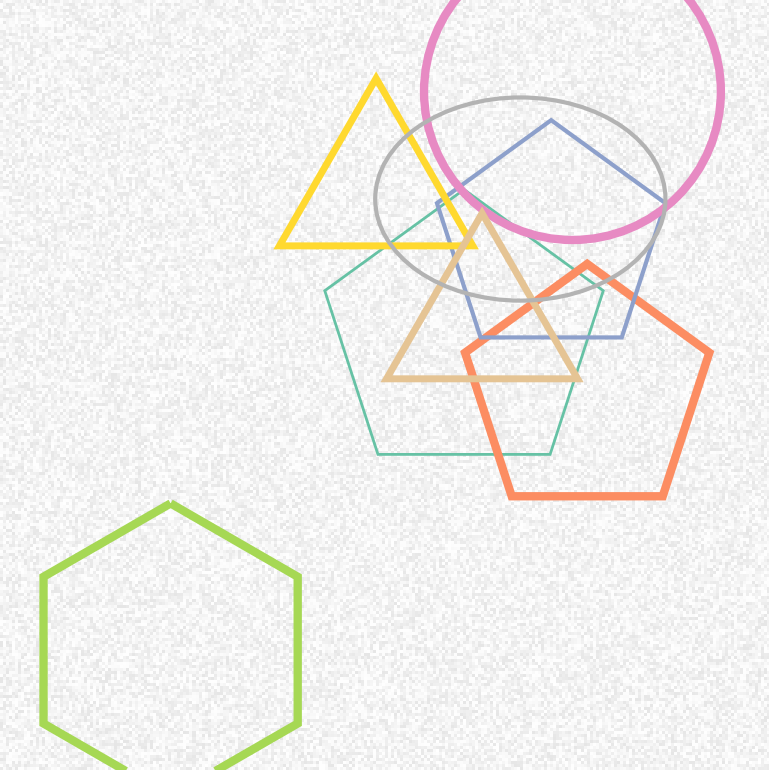[{"shape": "pentagon", "thickness": 1, "radius": 0.95, "center": [0.603, 0.564]}, {"shape": "pentagon", "thickness": 3, "radius": 0.83, "center": [0.763, 0.49]}, {"shape": "pentagon", "thickness": 1.5, "radius": 0.78, "center": [0.716, 0.688]}, {"shape": "circle", "thickness": 3, "radius": 0.96, "center": [0.743, 0.881]}, {"shape": "hexagon", "thickness": 3, "radius": 0.95, "center": [0.222, 0.156]}, {"shape": "triangle", "thickness": 2.5, "radius": 0.73, "center": [0.488, 0.753]}, {"shape": "triangle", "thickness": 2.5, "radius": 0.72, "center": [0.626, 0.58]}, {"shape": "oval", "thickness": 1.5, "radius": 0.94, "center": [0.676, 0.741]}]